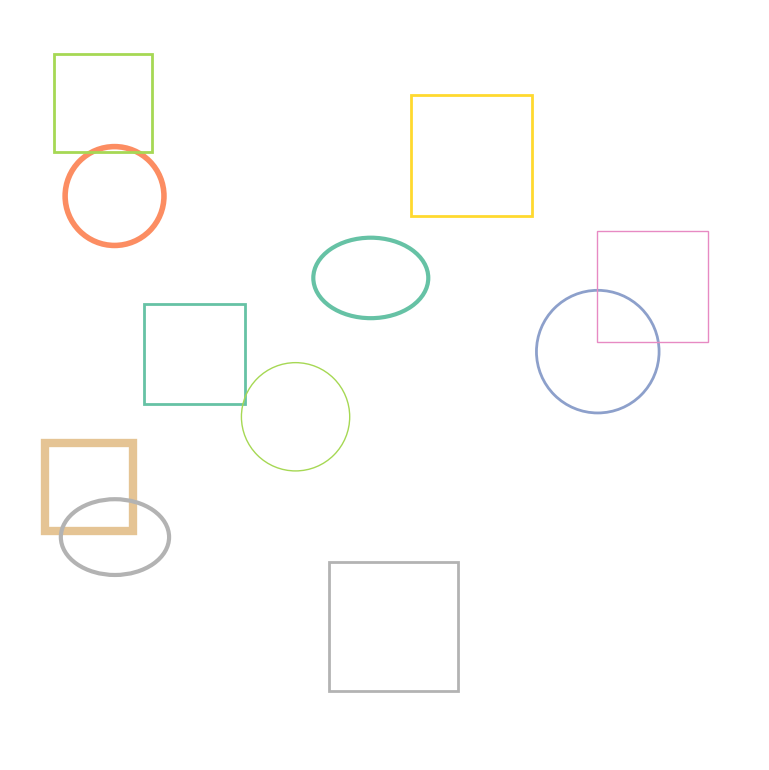[{"shape": "oval", "thickness": 1.5, "radius": 0.37, "center": [0.482, 0.639]}, {"shape": "square", "thickness": 1, "radius": 0.33, "center": [0.252, 0.54]}, {"shape": "circle", "thickness": 2, "radius": 0.32, "center": [0.149, 0.745]}, {"shape": "circle", "thickness": 1, "radius": 0.4, "center": [0.776, 0.543]}, {"shape": "square", "thickness": 0.5, "radius": 0.36, "center": [0.848, 0.628]}, {"shape": "square", "thickness": 1, "radius": 0.32, "center": [0.133, 0.866]}, {"shape": "circle", "thickness": 0.5, "radius": 0.35, "center": [0.384, 0.459]}, {"shape": "square", "thickness": 1, "radius": 0.39, "center": [0.612, 0.798]}, {"shape": "square", "thickness": 3, "radius": 0.29, "center": [0.116, 0.368]}, {"shape": "oval", "thickness": 1.5, "radius": 0.35, "center": [0.149, 0.302]}, {"shape": "square", "thickness": 1, "radius": 0.42, "center": [0.511, 0.187]}]